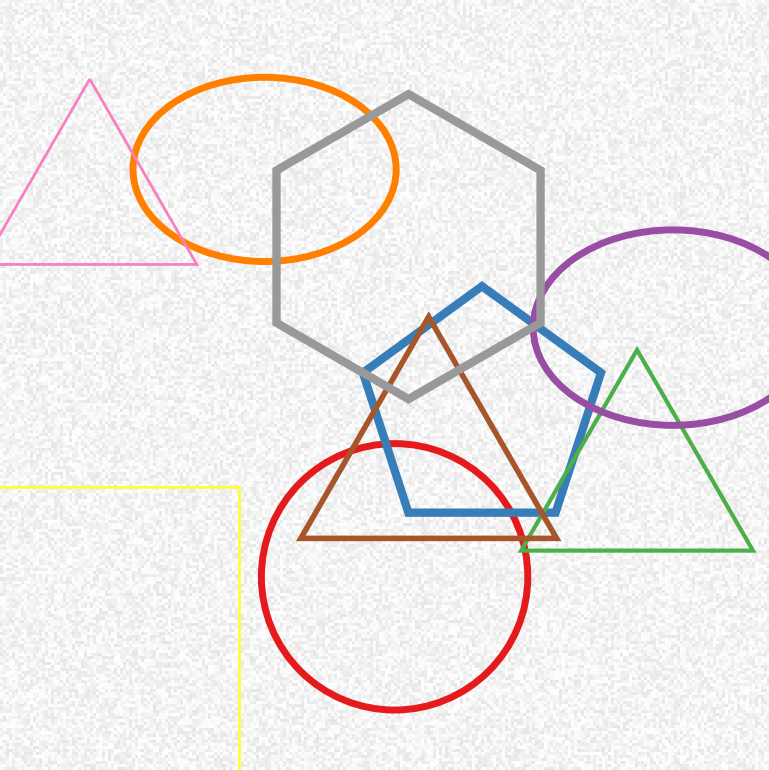[{"shape": "circle", "thickness": 2.5, "radius": 0.87, "center": [0.512, 0.251]}, {"shape": "pentagon", "thickness": 3, "radius": 0.81, "center": [0.626, 0.466]}, {"shape": "triangle", "thickness": 1.5, "radius": 0.87, "center": [0.827, 0.372]}, {"shape": "oval", "thickness": 2.5, "radius": 0.91, "center": [0.874, 0.575]}, {"shape": "oval", "thickness": 2.5, "radius": 0.85, "center": [0.344, 0.78]}, {"shape": "square", "thickness": 1, "radius": 0.94, "center": [0.121, 0.178]}, {"shape": "triangle", "thickness": 2, "radius": 0.96, "center": [0.557, 0.397]}, {"shape": "triangle", "thickness": 1, "radius": 0.8, "center": [0.117, 0.737]}, {"shape": "hexagon", "thickness": 3, "radius": 0.99, "center": [0.531, 0.68]}]